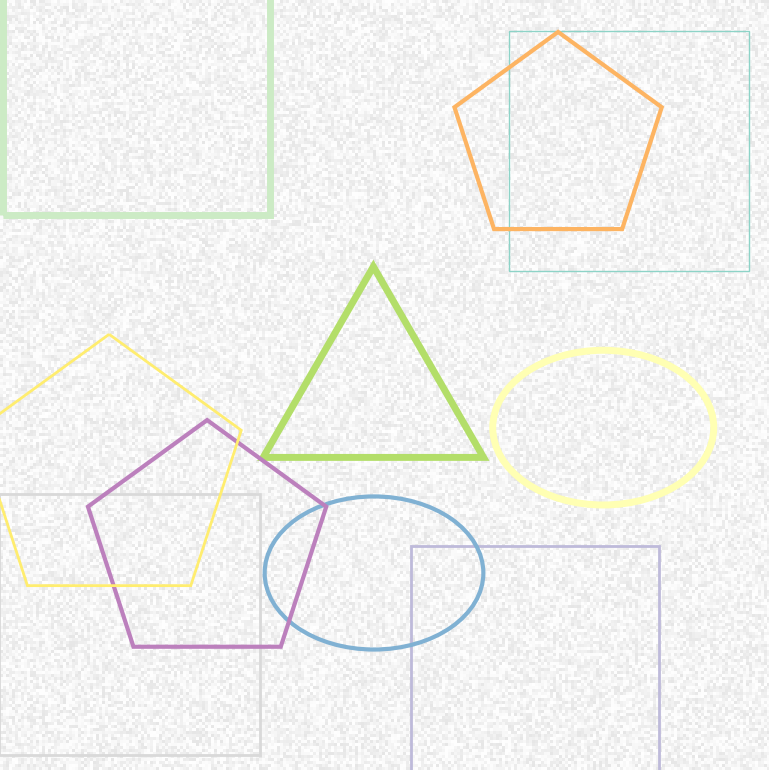[{"shape": "square", "thickness": 0.5, "radius": 0.78, "center": [0.817, 0.804]}, {"shape": "oval", "thickness": 2.5, "radius": 0.72, "center": [0.783, 0.445]}, {"shape": "square", "thickness": 1, "radius": 0.8, "center": [0.695, 0.13]}, {"shape": "oval", "thickness": 1.5, "radius": 0.71, "center": [0.486, 0.256]}, {"shape": "pentagon", "thickness": 1.5, "radius": 0.71, "center": [0.725, 0.817]}, {"shape": "triangle", "thickness": 2.5, "radius": 0.83, "center": [0.485, 0.489]}, {"shape": "square", "thickness": 1, "radius": 0.85, "center": [0.168, 0.189]}, {"shape": "pentagon", "thickness": 1.5, "radius": 0.81, "center": [0.269, 0.292]}, {"shape": "square", "thickness": 2.5, "radius": 0.87, "center": [0.177, 0.895]}, {"shape": "pentagon", "thickness": 1, "radius": 0.9, "center": [0.142, 0.385]}]